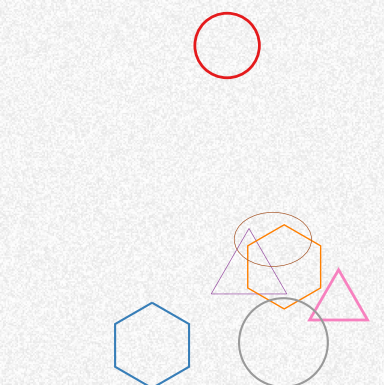[{"shape": "circle", "thickness": 2, "radius": 0.42, "center": [0.59, 0.882]}, {"shape": "hexagon", "thickness": 1.5, "radius": 0.55, "center": [0.395, 0.103]}, {"shape": "triangle", "thickness": 0.5, "radius": 0.57, "center": [0.647, 0.293]}, {"shape": "hexagon", "thickness": 1, "radius": 0.55, "center": [0.738, 0.307]}, {"shape": "oval", "thickness": 0.5, "radius": 0.5, "center": [0.709, 0.378]}, {"shape": "triangle", "thickness": 2, "radius": 0.44, "center": [0.879, 0.212]}, {"shape": "circle", "thickness": 1.5, "radius": 0.58, "center": [0.736, 0.11]}]